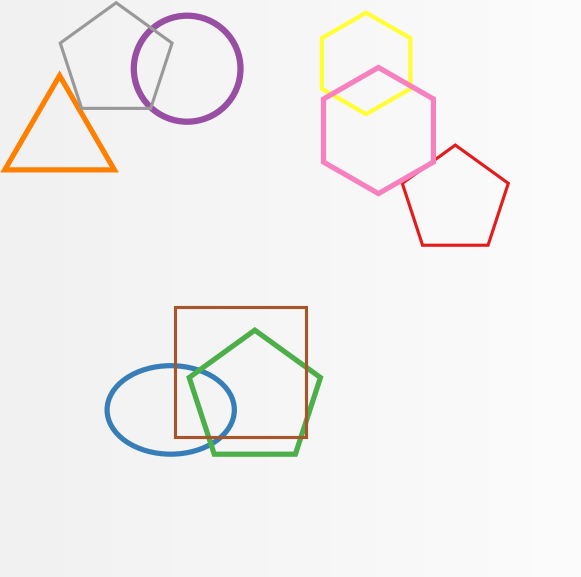[{"shape": "pentagon", "thickness": 1.5, "radius": 0.48, "center": [0.783, 0.652]}, {"shape": "oval", "thickness": 2.5, "radius": 0.55, "center": [0.294, 0.289]}, {"shape": "pentagon", "thickness": 2.5, "radius": 0.59, "center": [0.438, 0.309]}, {"shape": "circle", "thickness": 3, "radius": 0.46, "center": [0.322, 0.88]}, {"shape": "triangle", "thickness": 2.5, "radius": 0.54, "center": [0.103, 0.759]}, {"shape": "hexagon", "thickness": 2, "radius": 0.44, "center": [0.63, 0.889]}, {"shape": "square", "thickness": 1.5, "radius": 0.56, "center": [0.414, 0.356]}, {"shape": "hexagon", "thickness": 2.5, "radius": 0.55, "center": [0.651, 0.773]}, {"shape": "pentagon", "thickness": 1.5, "radius": 0.51, "center": [0.2, 0.893]}]